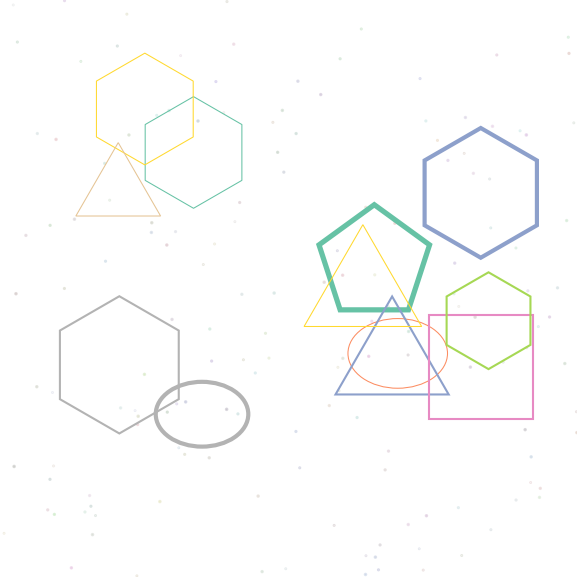[{"shape": "hexagon", "thickness": 0.5, "radius": 0.48, "center": [0.335, 0.735]}, {"shape": "pentagon", "thickness": 2.5, "radius": 0.5, "center": [0.648, 0.544]}, {"shape": "oval", "thickness": 0.5, "radius": 0.43, "center": [0.689, 0.387]}, {"shape": "hexagon", "thickness": 2, "radius": 0.56, "center": [0.832, 0.665]}, {"shape": "triangle", "thickness": 1, "radius": 0.57, "center": [0.679, 0.373]}, {"shape": "square", "thickness": 1, "radius": 0.45, "center": [0.832, 0.364]}, {"shape": "hexagon", "thickness": 1, "radius": 0.42, "center": [0.846, 0.444]}, {"shape": "triangle", "thickness": 0.5, "radius": 0.59, "center": [0.628, 0.493]}, {"shape": "hexagon", "thickness": 0.5, "radius": 0.48, "center": [0.251, 0.81]}, {"shape": "triangle", "thickness": 0.5, "radius": 0.42, "center": [0.205, 0.667]}, {"shape": "hexagon", "thickness": 1, "radius": 0.59, "center": [0.207, 0.367]}, {"shape": "oval", "thickness": 2, "radius": 0.4, "center": [0.35, 0.282]}]